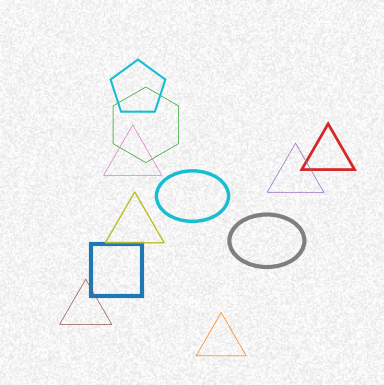[{"shape": "square", "thickness": 3, "radius": 0.33, "center": [0.303, 0.298]}, {"shape": "triangle", "thickness": 0.5, "radius": 0.38, "center": [0.574, 0.113]}, {"shape": "hexagon", "thickness": 0.5, "radius": 0.49, "center": [0.379, 0.676]}, {"shape": "triangle", "thickness": 2, "radius": 0.4, "center": [0.852, 0.599]}, {"shape": "triangle", "thickness": 0.5, "radius": 0.43, "center": [0.768, 0.543]}, {"shape": "triangle", "thickness": 0.5, "radius": 0.39, "center": [0.223, 0.196]}, {"shape": "triangle", "thickness": 0.5, "radius": 0.44, "center": [0.345, 0.588]}, {"shape": "oval", "thickness": 3, "radius": 0.49, "center": [0.693, 0.375]}, {"shape": "triangle", "thickness": 1, "radius": 0.44, "center": [0.35, 0.413]}, {"shape": "oval", "thickness": 2.5, "radius": 0.47, "center": [0.5, 0.491]}, {"shape": "pentagon", "thickness": 1.5, "radius": 0.37, "center": [0.358, 0.77]}]